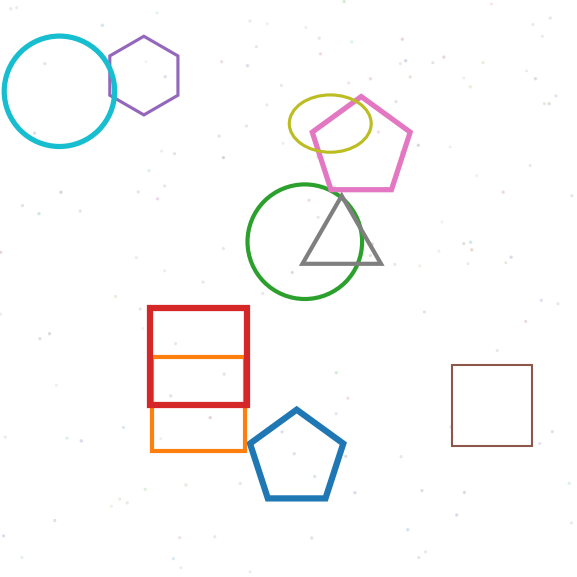[{"shape": "pentagon", "thickness": 3, "radius": 0.42, "center": [0.514, 0.205]}, {"shape": "square", "thickness": 2, "radius": 0.4, "center": [0.344, 0.299]}, {"shape": "circle", "thickness": 2, "radius": 0.5, "center": [0.528, 0.581]}, {"shape": "square", "thickness": 3, "radius": 0.42, "center": [0.343, 0.381]}, {"shape": "hexagon", "thickness": 1.5, "radius": 0.34, "center": [0.249, 0.868]}, {"shape": "square", "thickness": 1, "radius": 0.35, "center": [0.852, 0.297]}, {"shape": "pentagon", "thickness": 2.5, "radius": 0.45, "center": [0.625, 0.743]}, {"shape": "triangle", "thickness": 2, "radius": 0.39, "center": [0.592, 0.582]}, {"shape": "oval", "thickness": 1.5, "radius": 0.35, "center": [0.572, 0.785]}, {"shape": "circle", "thickness": 2.5, "radius": 0.48, "center": [0.103, 0.841]}]